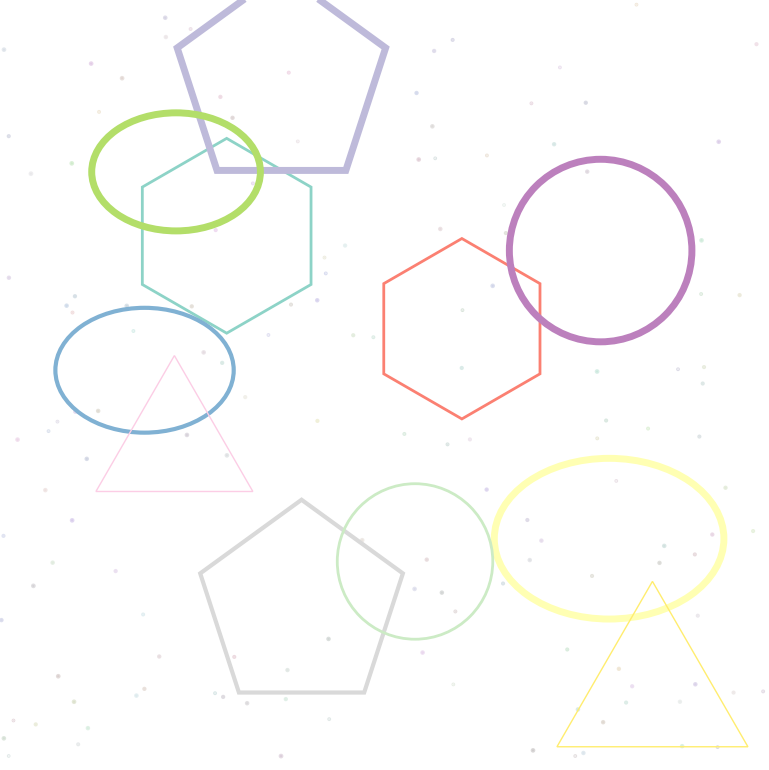[{"shape": "hexagon", "thickness": 1, "radius": 0.63, "center": [0.294, 0.694]}, {"shape": "oval", "thickness": 2.5, "radius": 0.75, "center": [0.791, 0.3]}, {"shape": "pentagon", "thickness": 2.5, "radius": 0.71, "center": [0.365, 0.894]}, {"shape": "hexagon", "thickness": 1, "radius": 0.59, "center": [0.6, 0.573]}, {"shape": "oval", "thickness": 1.5, "radius": 0.58, "center": [0.188, 0.519]}, {"shape": "oval", "thickness": 2.5, "radius": 0.55, "center": [0.229, 0.777]}, {"shape": "triangle", "thickness": 0.5, "radius": 0.59, "center": [0.226, 0.421]}, {"shape": "pentagon", "thickness": 1.5, "radius": 0.69, "center": [0.392, 0.213]}, {"shape": "circle", "thickness": 2.5, "radius": 0.59, "center": [0.78, 0.675]}, {"shape": "circle", "thickness": 1, "radius": 0.5, "center": [0.539, 0.271]}, {"shape": "triangle", "thickness": 0.5, "radius": 0.72, "center": [0.847, 0.102]}]